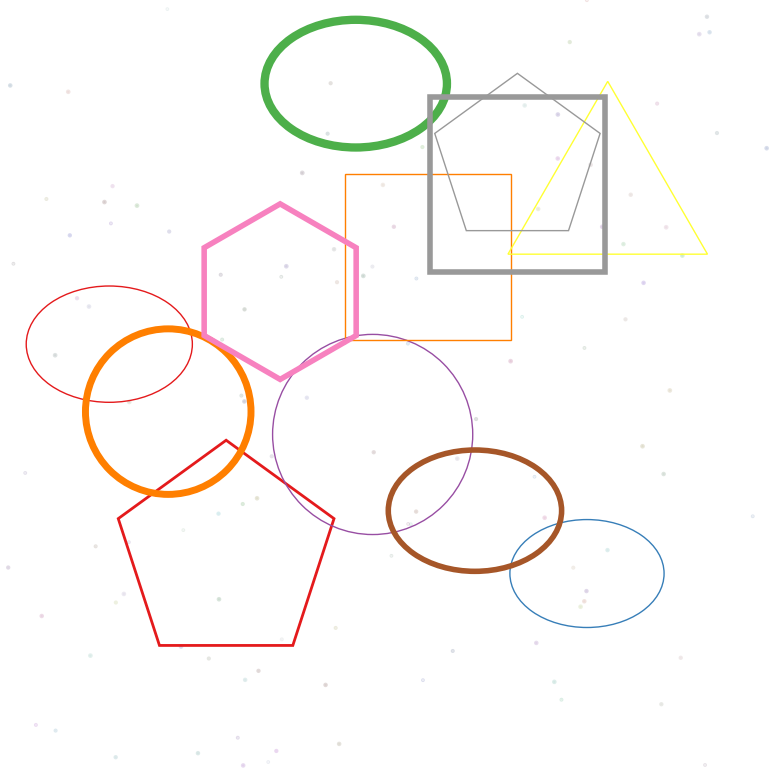[{"shape": "pentagon", "thickness": 1, "radius": 0.74, "center": [0.294, 0.281]}, {"shape": "oval", "thickness": 0.5, "radius": 0.54, "center": [0.142, 0.553]}, {"shape": "oval", "thickness": 0.5, "radius": 0.5, "center": [0.762, 0.255]}, {"shape": "oval", "thickness": 3, "radius": 0.59, "center": [0.462, 0.891]}, {"shape": "circle", "thickness": 0.5, "radius": 0.65, "center": [0.484, 0.436]}, {"shape": "square", "thickness": 0.5, "radius": 0.54, "center": [0.556, 0.666]}, {"shape": "circle", "thickness": 2.5, "radius": 0.54, "center": [0.218, 0.465]}, {"shape": "triangle", "thickness": 0.5, "radius": 0.75, "center": [0.789, 0.745]}, {"shape": "oval", "thickness": 2, "radius": 0.56, "center": [0.617, 0.337]}, {"shape": "hexagon", "thickness": 2, "radius": 0.57, "center": [0.364, 0.621]}, {"shape": "pentagon", "thickness": 0.5, "radius": 0.56, "center": [0.672, 0.792]}, {"shape": "square", "thickness": 2, "radius": 0.57, "center": [0.672, 0.76]}]